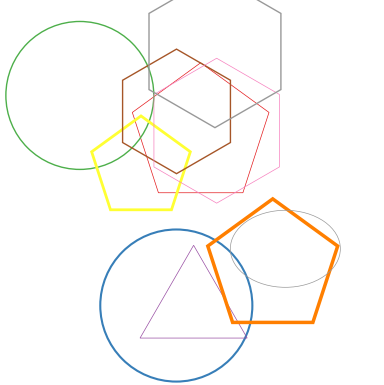[{"shape": "pentagon", "thickness": 0.5, "radius": 0.93, "center": [0.521, 0.65]}, {"shape": "circle", "thickness": 1.5, "radius": 0.99, "center": [0.458, 0.206]}, {"shape": "circle", "thickness": 1, "radius": 0.96, "center": [0.207, 0.752]}, {"shape": "triangle", "thickness": 0.5, "radius": 0.8, "center": [0.503, 0.202]}, {"shape": "pentagon", "thickness": 2.5, "radius": 0.89, "center": [0.708, 0.306]}, {"shape": "pentagon", "thickness": 2, "radius": 0.67, "center": [0.366, 0.564]}, {"shape": "hexagon", "thickness": 1, "radius": 0.81, "center": [0.458, 0.711]}, {"shape": "hexagon", "thickness": 0.5, "radius": 0.94, "center": [0.563, 0.661]}, {"shape": "hexagon", "thickness": 1, "radius": 0.99, "center": [0.558, 0.866]}, {"shape": "oval", "thickness": 0.5, "radius": 0.71, "center": [0.741, 0.354]}]